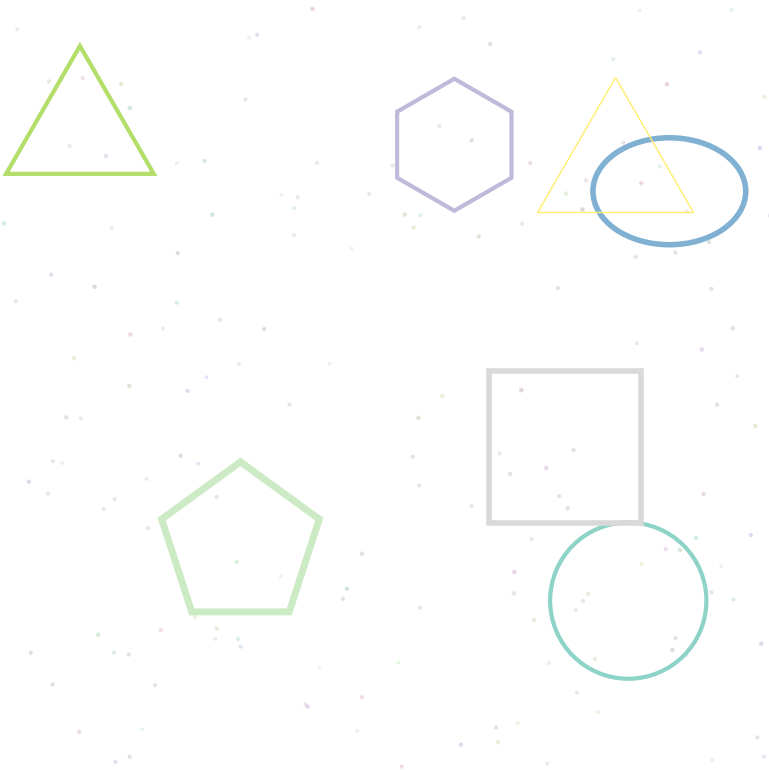[{"shape": "circle", "thickness": 1.5, "radius": 0.51, "center": [0.816, 0.22]}, {"shape": "hexagon", "thickness": 1.5, "radius": 0.43, "center": [0.59, 0.812]}, {"shape": "oval", "thickness": 2, "radius": 0.5, "center": [0.869, 0.752]}, {"shape": "triangle", "thickness": 1.5, "radius": 0.55, "center": [0.104, 0.83]}, {"shape": "square", "thickness": 2, "radius": 0.49, "center": [0.733, 0.419]}, {"shape": "pentagon", "thickness": 2.5, "radius": 0.54, "center": [0.312, 0.292]}, {"shape": "triangle", "thickness": 0.5, "radius": 0.58, "center": [0.799, 0.782]}]